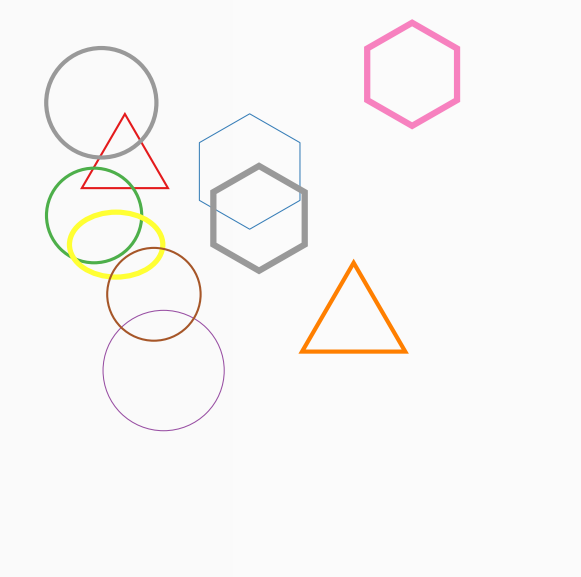[{"shape": "triangle", "thickness": 1, "radius": 0.43, "center": [0.215, 0.716]}, {"shape": "hexagon", "thickness": 0.5, "radius": 0.5, "center": [0.43, 0.702]}, {"shape": "circle", "thickness": 1.5, "radius": 0.41, "center": [0.162, 0.626]}, {"shape": "circle", "thickness": 0.5, "radius": 0.52, "center": [0.282, 0.358]}, {"shape": "triangle", "thickness": 2, "radius": 0.51, "center": [0.608, 0.442]}, {"shape": "oval", "thickness": 2.5, "radius": 0.4, "center": [0.2, 0.576]}, {"shape": "circle", "thickness": 1, "radius": 0.4, "center": [0.265, 0.49]}, {"shape": "hexagon", "thickness": 3, "radius": 0.45, "center": [0.709, 0.87]}, {"shape": "circle", "thickness": 2, "radius": 0.47, "center": [0.174, 0.821]}, {"shape": "hexagon", "thickness": 3, "radius": 0.45, "center": [0.446, 0.621]}]